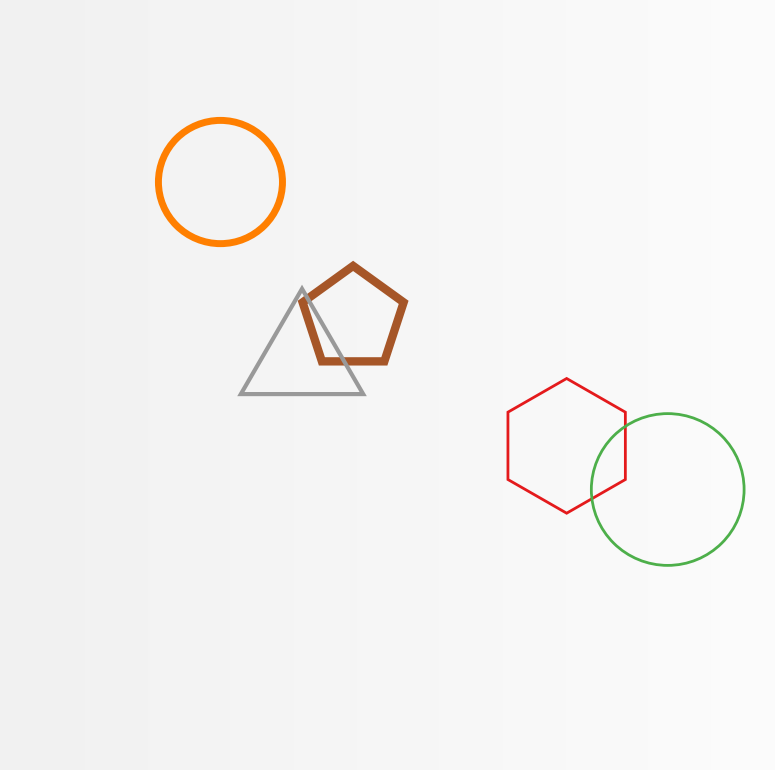[{"shape": "hexagon", "thickness": 1, "radius": 0.44, "center": [0.731, 0.421]}, {"shape": "circle", "thickness": 1, "radius": 0.49, "center": [0.862, 0.364]}, {"shape": "circle", "thickness": 2.5, "radius": 0.4, "center": [0.284, 0.764]}, {"shape": "pentagon", "thickness": 3, "radius": 0.34, "center": [0.456, 0.586]}, {"shape": "triangle", "thickness": 1.5, "radius": 0.46, "center": [0.39, 0.534]}]